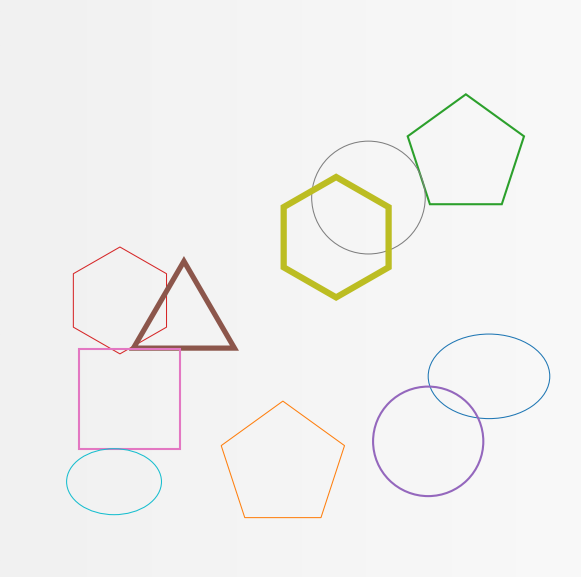[{"shape": "oval", "thickness": 0.5, "radius": 0.52, "center": [0.841, 0.347]}, {"shape": "pentagon", "thickness": 0.5, "radius": 0.56, "center": [0.487, 0.193]}, {"shape": "pentagon", "thickness": 1, "radius": 0.53, "center": [0.801, 0.731]}, {"shape": "hexagon", "thickness": 0.5, "radius": 0.46, "center": [0.206, 0.479]}, {"shape": "circle", "thickness": 1, "radius": 0.47, "center": [0.737, 0.235]}, {"shape": "triangle", "thickness": 2.5, "radius": 0.5, "center": [0.316, 0.446]}, {"shape": "square", "thickness": 1, "radius": 0.43, "center": [0.223, 0.308]}, {"shape": "circle", "thickness": 0.5, "radius": 0.49, "center": [0.634, 0.657]}, {"shape": "hexagon", "thickness": 3, "radius": 0.52, "center": [0.578, 0.588]}, {"shape": "oval", "thickness": 0.5, "radius": 0.41, "center": [0.196, 0.165]}]